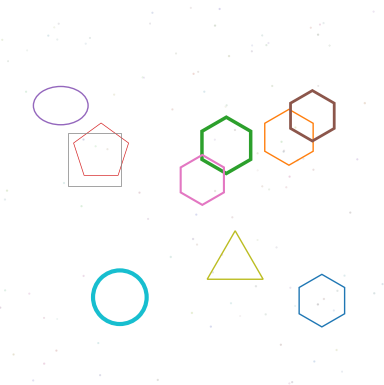[{"shape": "hexagon", "thickness": 1, "radius": 0.34, "center": [0.836, 0.219]}, {"shape": "hexagon", "thickness": 1, "radius": 0.36, "center": [0.751, 0.643]}, {"shape": "hexagon", "thickness": 2.5, "radius": 0.37, "center": [0.588, 0.622]}, {"shape": "pentagon", "thickness": 0.5, "radius": 0.38, "center": [0.263, 0.605]}, {"shape": "oval", "thickness": 1, "radius": 0.36, "center": [0.158, 0.726]}, {"shape": "hexagon", "thickness": 2, "radius": 0.33, "center": [0.811, 0.699]}, {"shape": "hexagon", "thickness": 1.5, "radius": 0.32, "center": [0.525, 0.533]}, {"shape": "square", "thickness": 0.5, "radius": 0.35, "center": [0.245, 0.585]}, {"shape": "triangle", "thickness": 1, "radius": 0.42, "center": [0.611, 0.317]}, {"shape": "circle", "thickness": 3, "radius": 0.35, "center": [0.311, 0.228]}]